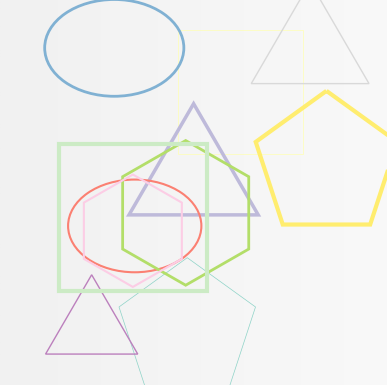[{"shape": "pentagon", "thickness": 0.5, "radius": 0.93, "center": [0.483, 0.145]}, {"shape": "square", "thickness": 0.5, "radius": 0.8, "center": [0.62, 0.762]}, {"shape": "triangle", "thickness": 2.5, "radius": 0.96, "center": [0.5, 0.538]}, {"shape": "oval", "thickness": 1.5, "radius": 0.86, "center": [0.348, 0.413]}, {"shape": "oval", "thickness": 2, "radius": 0.9, "center": [0.295, 0.876]}, {"shape": "hexagon", "thickness": 2, "radius": 0.94, "center": [0.479, 0.447]}, {"shape": "hexagon", "thickness": 1.5, "radius": 0.73, "center": [0.343, 0.401]}, {"shape": "triangle", "thickness": 1, "radius": 0.88, "center": [0.8, 0.871]}, {"shape": "triangle", "thickness": 1, "radius": 0.69, "center": [0.237, 0.149]}, {"shape": "square", "thickness": 3, "radius": 0.95, "center": [0.343, 0.435]}, {"shape": "pentagon", "thickness": 3, "radius": 0.96, "center": [0.842, 0.572]}]